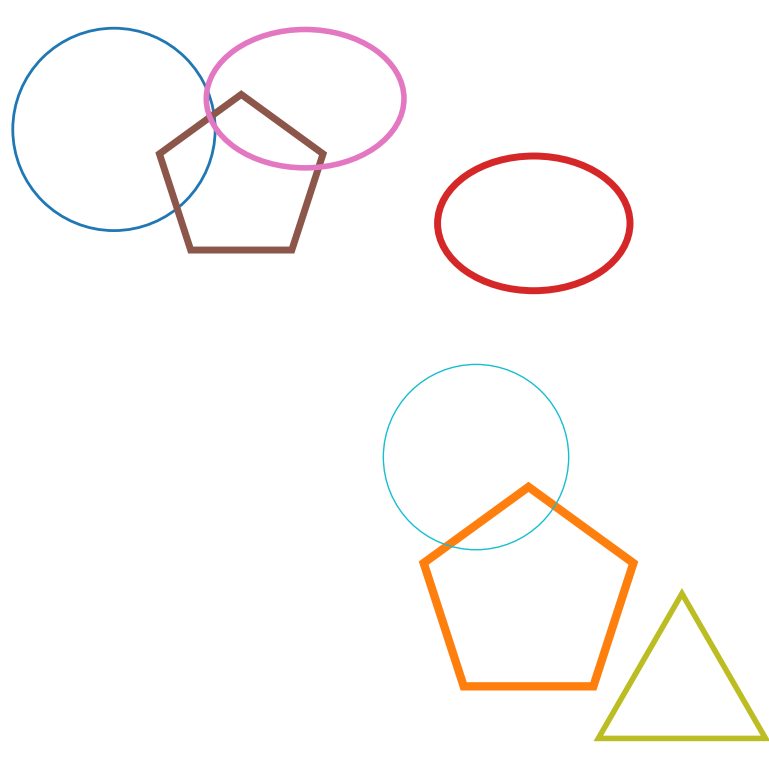[{"shape": "circle", "thickness": 1, "radius": 0.66, "center": [0.148, 0.832]}, {"shape": "pentagon", "thickness": 3, "radius": 0.72, "center": [0.686, 0.224]}, {"shape": "oval", "thickness": 2.5, "radius": 0.62, "center": [0.693, 0.71]}, {"shape": "pentagon", "thickness": 2.5, "radius": 0.56, "center": [0.313, 0.766]}, {"shape": "oval", "thickness": 2, "radius": 0.64, "center": [0.396, 0.872]}, {"shape": "triangle", "thickness": 2, "radius": 0.63, "center": [0.886, 0.104]}, {"shape": "circle", "thickness": 0.5, "radius": 0.6, "center": [0.618, 0.406]}]